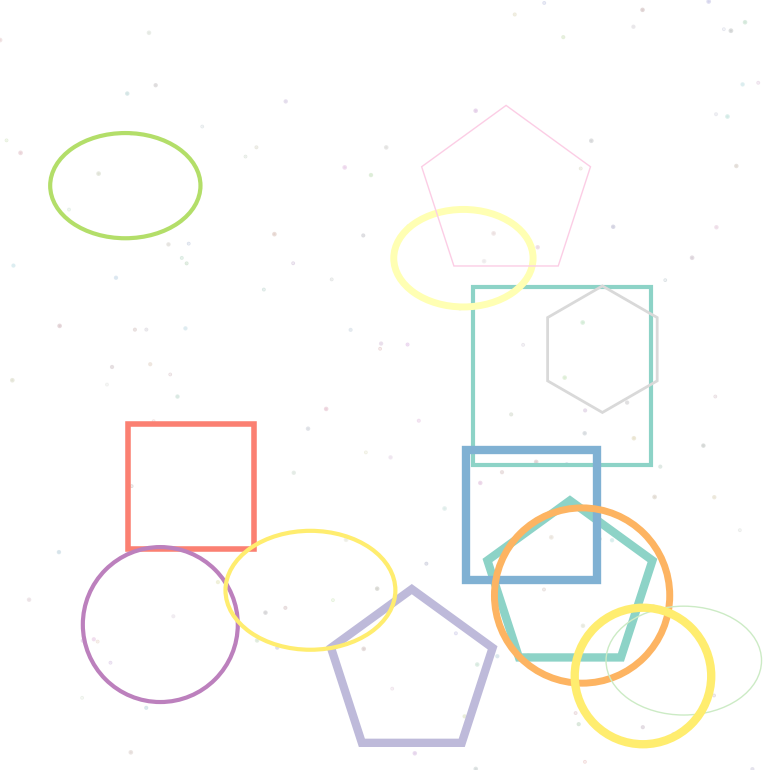[{"shape": "square", "thickness": 1.5, "radius": 0.58, "center": [0.73, 0.512]}, {"shape": "pentagon", "thickness": 3, "radius": 0.56, "center": [0.74, 0.237]}, {"shape": "oval", "thickness": 2.5, "radius": 0.45, "center": [0.602, 0.665]}, {"shape": "pentagon", "thickness": 3, "radius": 0.55, "center": [0.535, 0.125]}, {"shape": "square", "thickness": 2, "radius": 0.41, "center": [0.248, 0.368]}, {"shape": "square", "thickness": 3, "radius": 0.42, "center": [0.69, 0.331]}, {"shape": "circle", "thickness": 2.5, "radius": 0.57, "center": [0.756, 0.227]}, {"shape": "oval", "thickness": 1.5, "radius": 0.49, "center": [0.163, 0.759]}, {"shape": "pentagon", "thickness": 0.5, "radius": 0.58, "center": [0.657, 0.748]}, {"shape": "hexagon", "thickness": 1, "radius": 0.41, "center": [0.782, 0.546]}, {"shape": "circle", "thickness": 1.5, "radius": 0.5, "center": [0.208, 0.189]}, {"shape": "oval", "thickness": 0.5, "radius": 0.5, "center": [0.888, 0.142]}, {"shape": "circle", "thickness": 3, "radius": 0.44, "center": [0.835, 0.122]}, {"shape": "oval", "thickness": 1.5, "radius": 0.55, "center": [0.403, 0.233]}]